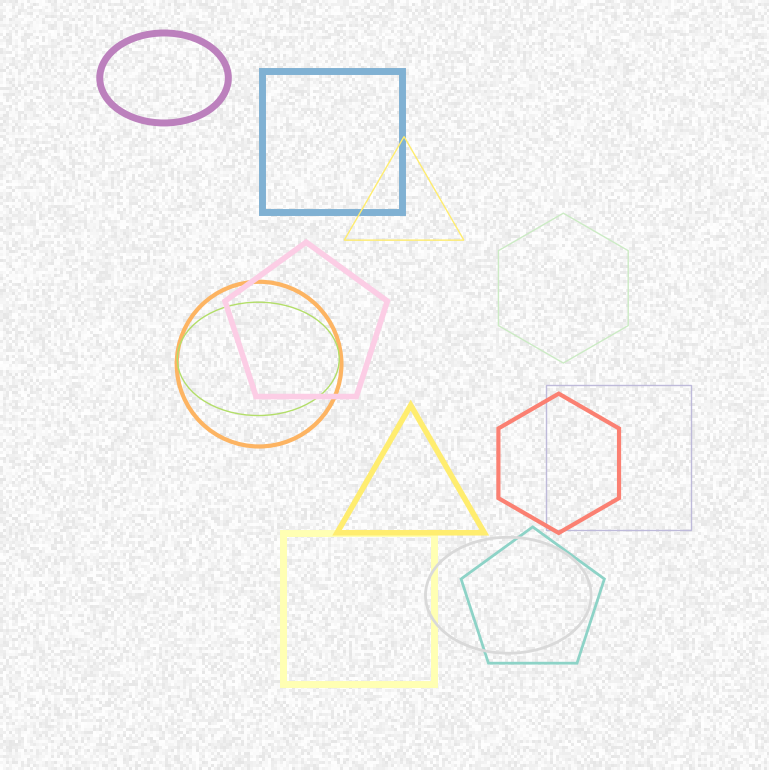[{"shape": "pentagon", "thickness": 1, "radius": 0.49, "center": [0.692, 0.218]}, {"shape": "square", "thickness": 2.5, "radius": 0.49, "center": [0.465, 0.21]}, {"shape": "square", "thickness": 0.5, "radius": 0.47, "center": [0.804, 0.405]}, {"shape": "hexagon", "thickness": 1.5, "radius": 0.45, "center": [0.726, 0.398]}, {"shape": "square", "thickness": 2.5, "radius": 0.46, "center": [0.431, 0.816]}, {"shape": "circle", "thickness": 1.5, "radius": 0.53, "center": [0.336, 0.527]}, {"shape": "oval", "thickness": 0.5, "radius": 0.53, "center": [0.335, 0.534]}, {"shape": "pentagon", "thickness": 2, "radius": 0.55, "center": [0.398, 0.575]}, {"shape": "oval", "thickness": 1, "radius": 0.54, "center": [0.66, 0.227]}, {"shape": "oval", "thickness": 2.5, "radius": 0.42, "center": [0.213, 0.899]}, {"shape": "hexagon", "thickness": 0.5, "radius": 0.49, "center": [0.732, 0.626]}, {"shape": "triangle", "thickness": 2, "radius": 0.55, "center": [0.533, 0.363]}, {"shape": "triangle", "thickness": 0.5, "radius": 0.45, "center": [0.525, 0.733]}]